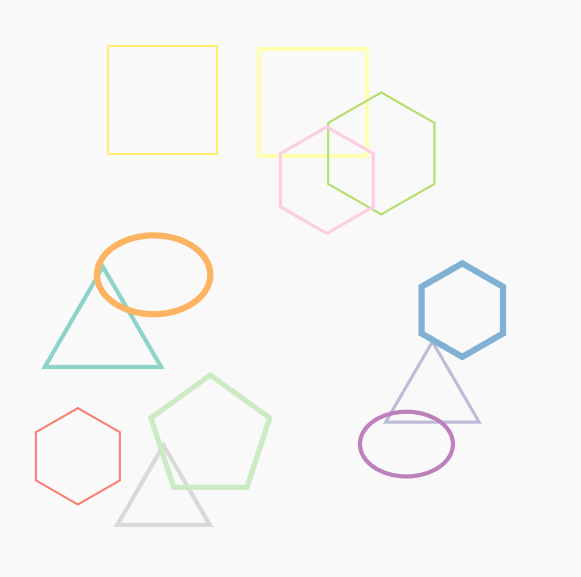[{"shape": "triangle", "thickness": 2, "radius": 0.58, "center": [0.177, 0.421]}, {"shape": "square", "thickness": 2, "radius": 0.46, "center": [0.538, 0.822]}, {"shape": "triangle", "thickness": 1.5, "radius": 0.46, "center": [0.744, 0.315]}, {"shape": "hexagon", "thickness": 1, "radius": 0.42, "center": [0.134, 0.209]}, {"shape": "hexagon", "thickness": 3, "radius": 0.4, "center": [0.795, 0.462]}, {"shape": "oval", "thickness": 3, "radius": 0.49, "center": [0.264, 0.523]}, {"shape": "hexagon", "thickness": 1, "radius": 0.53, "center": [0.656, 0.733]}, {"shape": "hexagon", "thickness": 1.5, "radius": 0.46, "center": [0.562, 0.687]}, {"shape": "triangle", "thickness": 2, "radius": 0.46, "center": [0.281, 0.136]}, {"shape": "oval", "thickness": 2, "radius": 0.4, "center": [0.699, 0.23]}, {"shape": "pentagon", "thickness": 2.5, "radius": 0.54, "center": [0.362, 0.242]}, {"shape": "square", "thickness": 1, "radius": 0.47, "center": [0.279, 0.825]}]